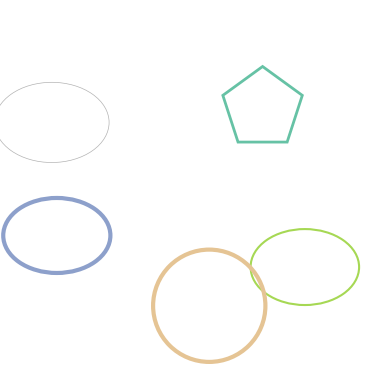[{"shape": "pentagon", "thickness": 2, "radius": 0.54, "center": [0.682, 0.719]}, {"shape": "oval", "thickness": 3, "radius": 0.7, "center": [0.148, 0.388]}, {"shape": "oval", "thickness": 1.5, "radius": 0.7, "center": [0.792, 0.306]}, {"shape": "circle", "thickness": 3, "radius": 0.73, "center": [0.544, 0.206]}, {"shape": "oval", "thickness": 0.5, "radius": 0.74, "center": [0.135, 0.682]}]